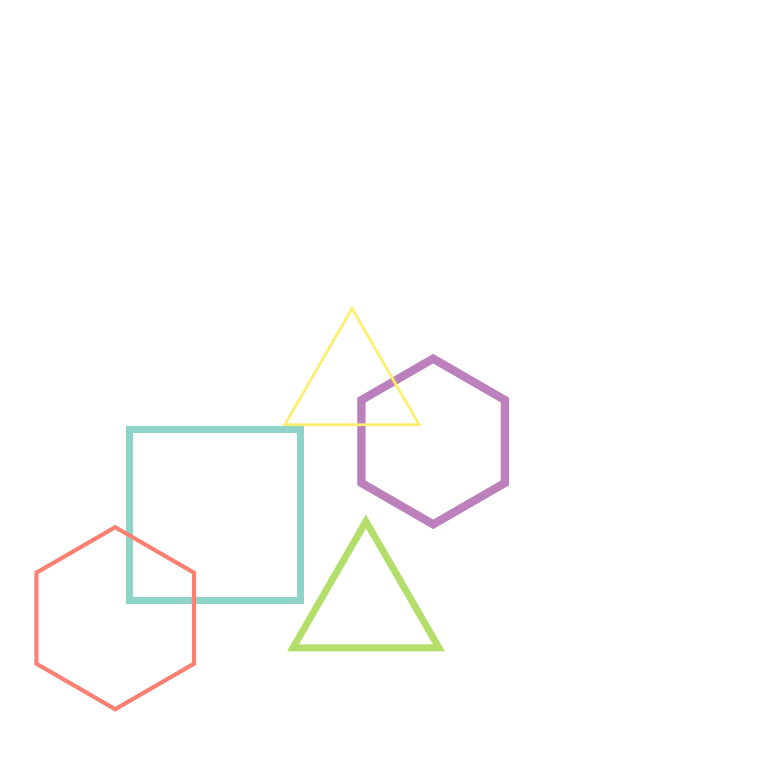[{"shape": "square", "thickness": 2.5, "radius": 0.55, "center": [0.278, 0.332]}, {"shape": "hexagon", "thickness": 1.5, "radius": 0.59, "center": [0.15, 0.197]}, {"shape": "triangle", "thickness": 2.5, "radius": 0.55, "center": [0.475, 0.213]}, {"shape": "hexagon", "thickness": 3, "radius": 0.54, "center": [0.563, 0.427]}, {"shape": "triangle", "thickness": 1, "radius": 0.5, "center": [0.457, 0.499]}]